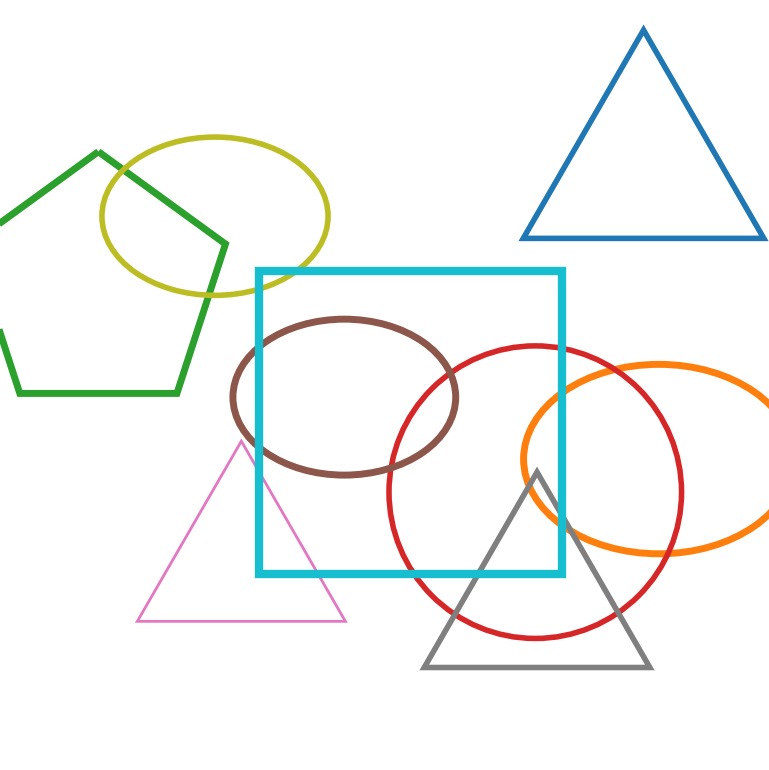[{"shape": "triangle", "thickness": 2, "radius": 0.9, "center": [0.836, 0.781]}, {"shape": "oval", "thickness": 2.5, "radius": 0.88, "center": [0.856, 0.404]}, {"shape": "pentagon", "thickness": 2.5, "radius": 0.87, "center": [0.128, 0.629]}, {"shape": "circle", "thickness": 2, "radius": 0.95, "center": [0.695, 0.361]}, {"shape": "oval", "thickness": 2.5, "radius": 0.72, "center": [0.447, 0.484]}, {"shape": "triangle", "thickness": 1, "radius": 0.78, "center": [0.313, 0.271]}, {"shape": "triangle", "thickness": 2, "radius": 0.85, "center": [0.697, 0.218]}, {"shape": "oval", "thickness": 2, "radius": 0.73, "center": [0.279, 0.719]}, {"shape": "square", "thickness": 3, "radius": 0.98, "center": [0.533, 0.451]}]